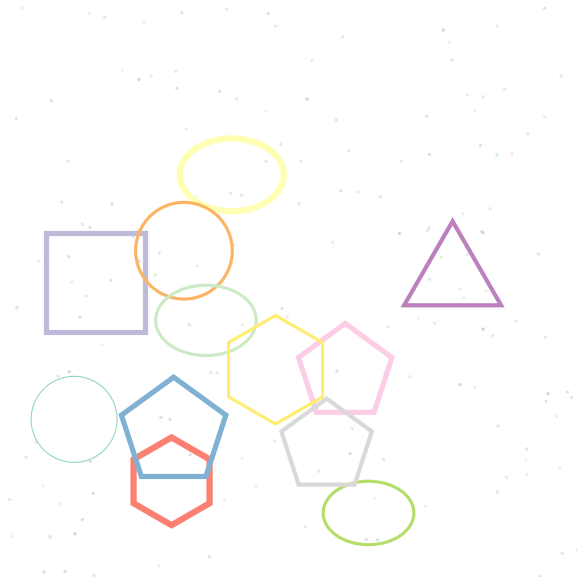[{"shape": "circle", "thickness": 0.5, "radius": 0.37, "center": [0.128, 0.273]}, {"shape": "oval", "thickness": 3, "radius": 0.45, "center": [0.401, 0.696]}, {"shape": "square", "thickness": 2.5, "radius": 0.43, "center": [0.165, 0.51]}, {"shape": "hexagon", "thickness": 3, "radius": 0.38, "center": [0.297, 0.166]}, {"shape": "pentagon", "thickness": 2.5, "radius": 0.48, "center": [0.301, 0.251]}, {"shape": "circle", "thickness": 1.5, "radius": 0.42, "center": [0.319, 0.565]}, {"shape": "oval", "thickness": 1.5, "radius": 0.39, "center": [0.638, 0.111]}, {"shape": "pentagon", "thickness": 2.5, "radius": 0.43, "center": [0.598, 0.354]}, {"shape": "pentagon", "thickness": 2, "radius": 0.41, "center": [0.566, 0.227]}, {"shape": "triangle", "thickness": 2, "radius": 0.48, "center": [0.784, 0.519]}, {"shape": "oval", "thickness": 1.5, "radius": 0.44, "center": [0.357, 0.444]}, {"shape": "hexagon", "thickness": 1.5, "radius": 0.47, "center": [0.477, 0.359]}]